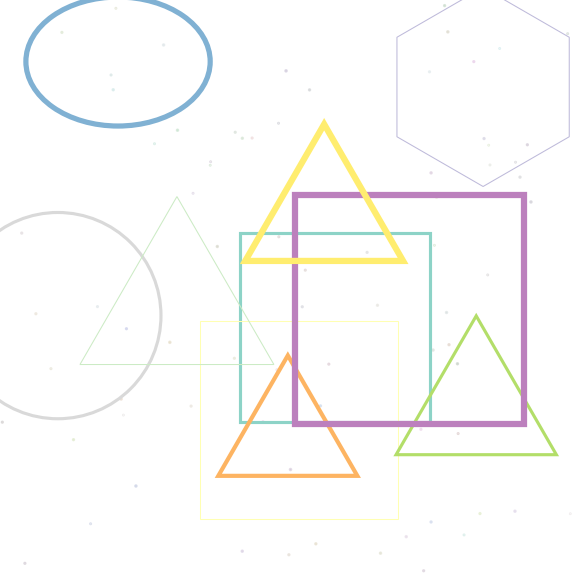[{"shape": "square", "thickness": 1.5, "radius": 0.82, "center": [0.58, 0.432]}, {"shape": "square", "thickness": 0.5, "radius": 0.86, "center": [0.517, 0.272]}, {"shape": "hexagon", "thickness": 0.5, "radius": 0.86, "center": [0.837, 0.848]}, {"shape": "oval", "thickness": 2.5, "radius": 0.8, "center": [0.204, 0.893]}, {"shape": "triangle", "thickness": 2, "radius": 0.69, "center": [0.498, 0.245]}, {"shape": "triangle", "thickness": 1.5, "radius": 0.8, "center": [0.825, 0.292]}, {"shape": "circle", "thickness": 1.5, "radius": 0.89, "center": [0.1, 0.453]}, {"shape": "square", "thickness": 3, "radius": 0.99, "center": [0.709, 0.463]}, {"shape": "triangle", "thickness": 0.5, "radius": 0.97, "center": [0.306, 0.465]}, {"shape": "triangle", "thickness": 3, "radius": 0.79, "center": [0.561, 0.626]}]